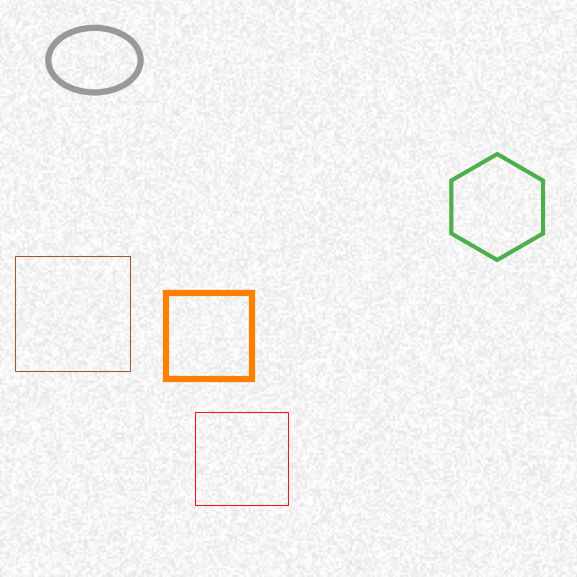[{"shape": "square", "thickness": 0.5, "radius": 0.4, "center": [0.418, 0.205]}, {"shape": "hexagon", "thickness": 2, "radius": 0.46, "center": [0.861, 0.641]}, {"shape": "square", "thickness": 3, "radius": 0.38, "center": [0.362, 0.417]}, {"shape": "square", "thickness": 0.5, "radius": 0.5, "center": [0.125, 0.456]}, {"shape": "oval", "thickness": 3, "radius": 0.4, "center": [0.164, 0.895]}]